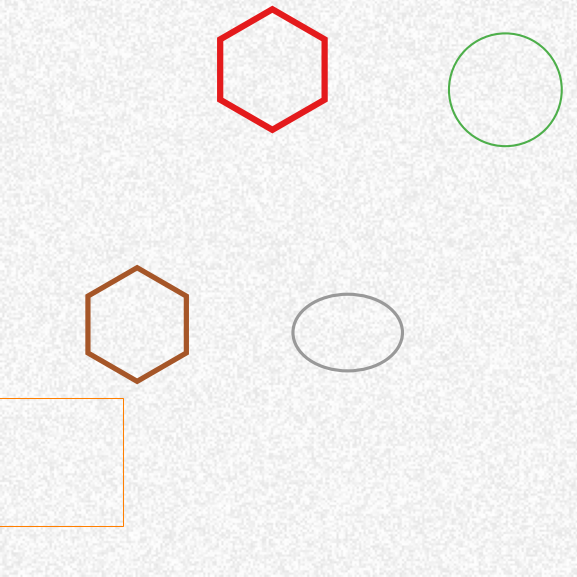[{"shape": "hexagon", "thickness": 3, "radius": 0.52, "center": [0.472, 0.879]}, {"shape": "circle", "thickness": 1, "radius": 0.49, "center": [0.875, 0.844]}, {"shape": "square", "thickness": 0.5, "radius": 0.55, "center": [0.101, 0.199]}, {"shape": "hexagon", "thickness": 2.5, "radius": 0.49, "center": [0.237, 0.437]}, {"shape": "oval", "thickness": 1.5, "radius": 0.47, "center": [0.602, 0.423]}]